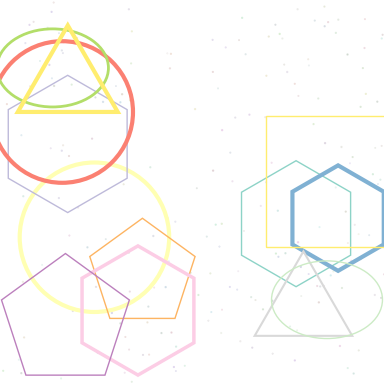[{"shape": "hexagon", "thickness": 1, "radius": 0.82, "center": [0.769, 0.419]}, {"shape": "circle", "thickness": 3, "radius": 0.97, "center": [0.245, 0.384]}, {"shape": "hexagon", "thickness": 1, "radius": 0.89, "center": [0.176, 0.626]}, {"shape": "circle", "thickness": 3, "radius": 0.92, "center": [0.162, 0.709]}, {"shape": "hexagon", "thickness": 3, "radius": 0.68, "center": [0.878, 0.433]}, {"shape": "pentagon", "thickness": 1, "radius": 0.72, "center": [0.37, 0.289]}, {"shape": "oval", "thickness": 2, "radius": 0.72, "center": [0.137, 0.824]}, {"shape": "hexagon", "thickness": 2.5, "radius": 0.84, "center": [0.358, 0.194]}, {"shape": "triangle", "thickness": 1.5, "radius": 0.73, "center": [0.788, 0.201]}, {"shape": "pentagon", "thickness": 1, "radius": 0.87, "center": [0.17, 0.167]}, {"shape": "oval", "thickness": 1, "radius": 0.72, "center": [0.849, 0.222]}, {"shape": "square", "thickness": 1, "radius": 0.85, "center": [0.862, 0.529]}, {"shape": "triangle", "thickness": 3, "radius": 0.75, "center": [0.176, 0.784]}]